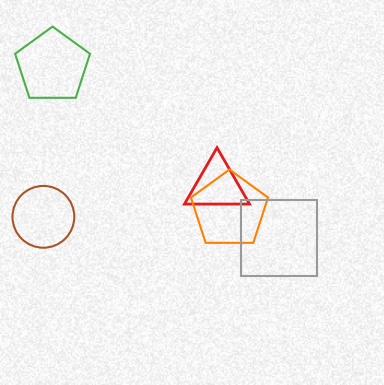[{"shape": "triangle", "thickness": 2, "radius": 0.49, "center": [0.564, 0.519]}, {"shape": "pentagon", "thickness": 1.5, "radius": 0.51, "center": [0.136, 0.829]}, {"shape": "pentagon", "thickness": 1.5, "radius": 0.53, "center": [0.596, 0.454]}, {"shape": "circle", "thickness": 1.5, "radius": 0.4, "center": [0.113, 0.437]}, {"shape": "square", "thickness": 1.5, "radius": 0.49, "center": [0.724, 0.382]}]